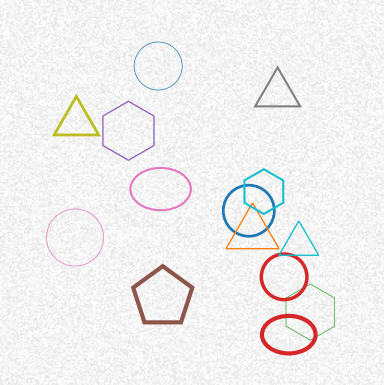[{"shape": "circle", "thickness": 0.5, "radius": 0.31, "center": [0.411, 0.829]}, {"shape": "circle", "thickness": 2, "radius": 0.33, "center": [0.646, 0.453]}, {"shape": "triangle", "thickness": 1, "radius": 0.4, "center": [0.656, 0.394]}, {"shape": "hexagon", "thickness": 0.5, "radius": 0.37, "center": [0.806, 0.189]}, {"shape": "oval", "thickness": 3, "radius": 0.35, "center": [0.75, 0.131]}, {"shape": "circle", "thickness": 2.5, "radius": 0.3, "center": [0.738, 0.281]}, {"shape": "hexagon", "thickness": 1, "radius": 0.38, "center": [0.334, 0.66]}, {"shape": "pentagon", "thickness": 3, "radius": 0.4, "center": [0.423, 0.228]}, {"shape": "oval", "thickness": 1.5, "radius": 0.39, "center": [0.417, 0.509]}, {"shape": "circle", "thickness": 0.5, "radius": 0.37, "center": [0.195, 0.383]}, {"shape": "triangle", "thickness": 1.5, "radius": 0.34, "center": [0.721, 0.757]}, {"shape": "triangle", "thickness": 2, "radius": 0.33, "center": [0.198, 0.683]}, {"shape": "triangle", "thickness": 1, "radius": 0.3, "center": [0.776, 0.367]}, {"shape": "hexagon", "thickness": 1.5, "radius": 0.29, "center": [0.685, 0.502]}]